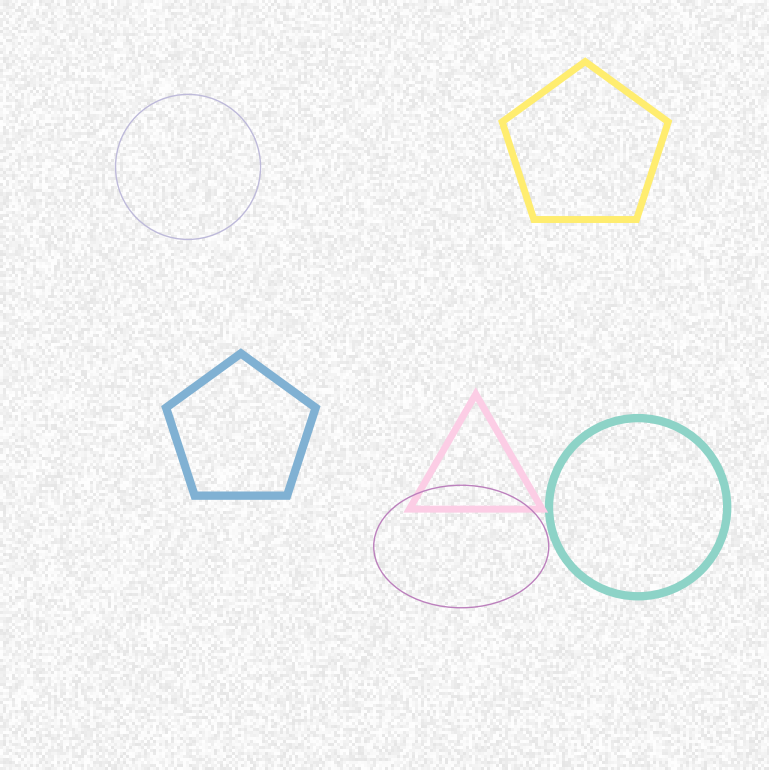[{"shape": "circle", "thickness": 3, "radius": 0.58, "center": [0.829, 0.341]}, {"shape": "circle", "thickness": 0.5, "radius": 0.47, "center": [0.244, 0.783]}, {"shape": "pentagon", "thickness": 3, "radius": 0.51, "center": [0.313, 0.439]}, {"shape": "triangle", "thickness": 2.5, "radius": 0.5, "center": [0.618, 0.389]}, {"shape": "oval", "thickness": 0.5, "radius": 0.57, "center": [0.599, 0.29]}, {"shape": "pentagon", "thickness": 2.5, "radius": 0.57, "center": [0.76, 0.807]}]